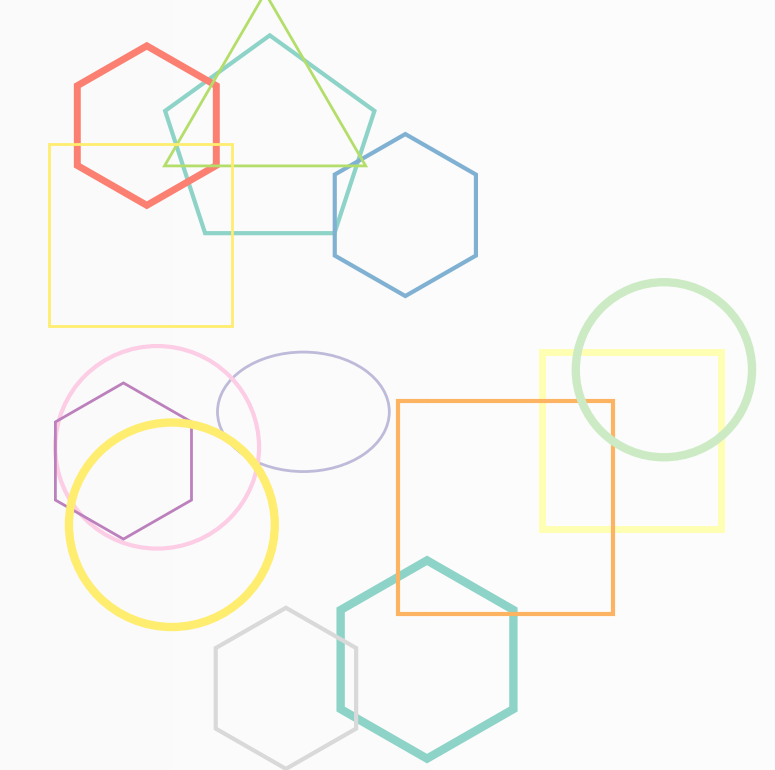[{"shape": "hexagon", "thickness": 3, "radius": 0.64, "center": [0.551, 0.143]}, {"shape": "pentagon", "thickness": 1.5, "radius": 0.71, "center": [0.348, 0.812]}, {"shape": "square", "thickness": 2.5, "radius": 0.57, "center": [0.815, 0.428]}, {"shape": "oval", "thickness": 1, "radius": 0.55, "center": [0.391, 0.465]}, {"shape": "hexagon", "thickness": 2.5, "radius": 0.52, "center": [0.189, 0.837]}, {"shape": "hexagon", "thickness": 1.5, "radius": 0.53, "center": [0.523, 0.721]}, {"shape": "square", "thickness": 1.5, "radius": 0.69, "center": [0.653, 0.341]}, {"shape": "triangle", "thickness": 1, "radius": 0.75, "center": [0.342, 0.859]}, {"shape": "circle", "thickness": 1.5, "radius": 0.66, "center": [0.203, 0.419]}, {"shape": "hexagon", "thickness": 1.5, "radius": 0.52, "center": [0.369, 0.106]}, {"shape": "hexagon", "thickness": 1, "radius": 0.51, "center": [0.159, 0.401]}, {"shape": "circle", "thickness": 3, "radius": 0.57, "center": [0.857, 0.52]}, {"shape": "circle", "thickness": 3, "radius": 0.66, "center": [0.222, 0.318]}, {"shape": "square", "thickness": 1, "radius": 0.59, "center": [0.182, 0.695]}]